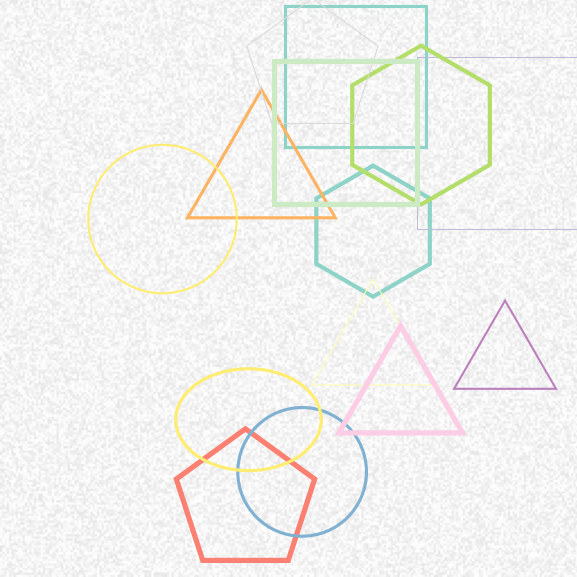[{"shape": "square", "thickness": 1.5, "radius": 0.61, "center": [0.615, 0.867]}, {"shape": "hexagon", "thickness": 2, "radius": 0.57, "center": [0.646, 0.599]}, {"shape": "triangle", "thickness": 0.5, "radius": 0.61, "center": [0.646, 0.394]}, {"shape": "square", "thickness": 0.5, "radius": 0.75, "center": [0.871, 0.751]}, {"shape": "pentagon", "thickness": 2.5, "radius": 0.63, "center": [0.425, 0.131]}, {"shape": "circle", "thickness": 1.5, "radius": 0.56, "center": [0.523, 0.182]}, {"shape": "triangle", "thickness": 1.5, "radius": 0.74, "center": [0.453, 0.696]}, {"shape": "hexagon", "thickness": 2, "radius": 0.69, "center": [0.729, 0.783]}, {"shape": "triangle", "thickness": 2.5, "radius": 0.62, "center": [0.694, 0.311]}, {"shape": "pentagon", "thickness": 0.5, "radius": 0.6, "center": [0.541, 0.882]}, {"shape": "triangle", "thickness": 1, "radius": 0.51, "center": [0.875, 0.377]}, {"shape": "square", "thickness": 2.5, "radius": 0.62, "center": [0.598, 0.77]}, {"shape": "circle", "thickness": 1, "radius": 0.64, "center": [0.281, 0.62]}, {"shape": "oval", "thickness": 1.5, "radius": 0.63, "center": [0.43, 0.272]}]